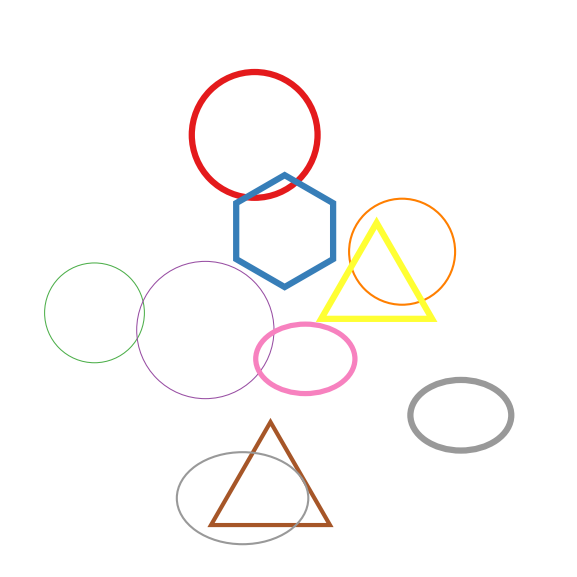[{"shape": "circle", "thickness": 3, "radius": 0.54, "center": [0.441, 0.766]}, {"shape": "hexagon", "thickness": 3, "radius": 0.48, "center": [0.493, 0.599]}, {"shape": "circle", "thickness": 0.5, "radius": 0.43, "center": [0.164, 0.457]}, {"shape": "circle", "thickness": 0.5, "radius": 0.59, "center": [0.356, 0.428]}, {"shape": "circle", "thickness": 1, "radius": 0.46, "center": [0.696, 0.563]}, {"shape": "triangle", "thickness": 3, "radius": 0.55, "center": [0.652, 0.502]}, {"shape": "triangle", "thickness": 2, "radius": 0.59, "center": [0.468, 0.149]}, {"shape": "oval", "thickness": 2.5, "radius": 0.43, "center": [0.529, 0.378]}, {"shape": "oval", "thickness": 1, "radius": 0.57, "center": [0.42, 0.136]}, {"shape": "oval", "thickness": 3, "radius": 0.44, "center": [0.798, 0.28]}]